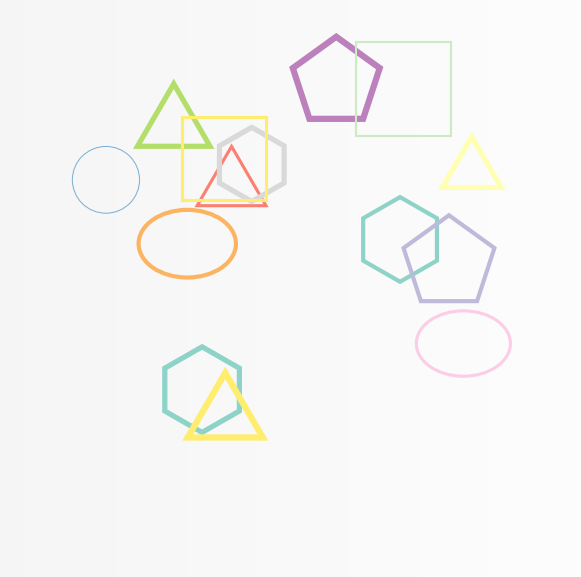[{"shape": "hexagon", "thickness": 2.5, "radius": 0.37, "center": [0.348, 0.324]}, {"shape": "hexagon", "thickness": 2, "radius": 0.37, "center": [0.688, 0.585]}, {"shape": "triangle", "thickness": 2.5, "radius": 0.29, "center": [0.812, 0.704]}, {"shape": "pentagon", "thickness": 2, "radius": 0.41, "center": [0.772, 0.544]}, {"shape": "triangle", "thickness": 1.5, "radius": 0.34, "center": [0.398, 0.677]}, {"shape": "circle", "thickness": 0.5, "radius": 0.29, "center": [0.182, 0.688]}, {"shape": "oval", "thickness": 2, "radius": 0.42, "center": [0.322, 0.577]}, {"shape": "triangle", "thickness": 2.5, "radius": 0.36, "center": [0.299, 0.782]}, {"shape": "oval", "thickness": 1.5, "radius": 0.4, "center": [0.797, 0.404]}, {"shape": "hexagon", "thickness": 2.5, "radius": 0.32, "center": [0.433, 0.714]}, {"shape": "pentagon", "thickness": 3, "radius": 0.39, "center": [0.579, 0.857]}, {"shape": "square", "thickness": 1, "radius": 0.41, "center": [0.694, 0.845]}, {"shape": "square", "thickness": 1.5, "radius": 0.36, "center": [0.385, 0.724]}, {"shape": "triangle", "thickness": 3, "radius": 0.37, "center": [0.388, 0.279]}]